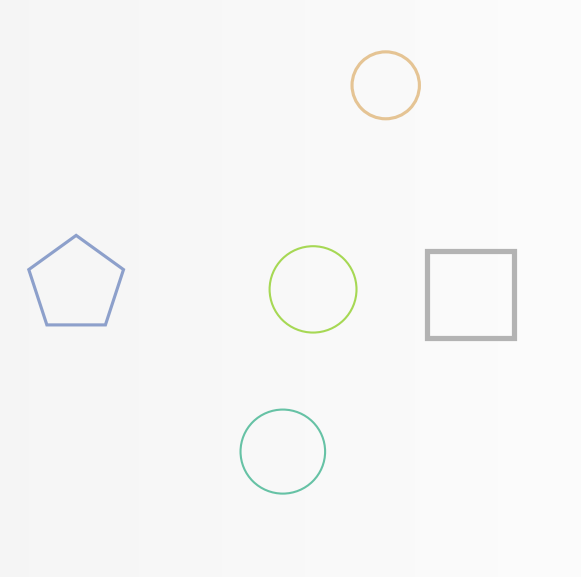[{"shape": "circle", "thickness": 1, "radius": 0.36, "center": [0.487, 0.217]}, {"shape": "pentagon", "thickness": 1.5, "radius": 0.43, "center": [0.131, 0.506]}, {"shape": "circle", "thickness": 1, "radius": 0.37, "center": [0.539, 0.498]}, {"shape": "circle", "thickness": 1.5, "radius": 0.29, "center": [0.664, 0.851]}, {"shape": "square", "thickness": 2.5, "radius": 0.38, "center": [0.81, 0.489]}]